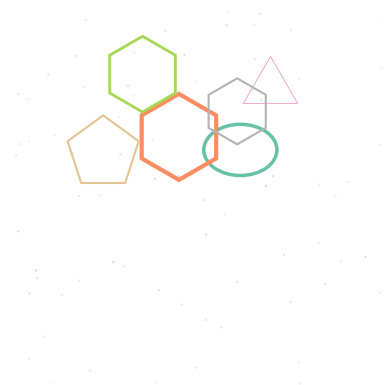[{"shape": "oval", "thickness": 2.5, "radius": 0.47, "center": [0.624, 0.611]}, {"shape": "hexagon", "thickness": 3, "radius": 0.56, "center": [0.465, 0.644]}, {"shape": "triangle", "thickness": 0.5, "radius": 0.41, "center": [0.703, 0.772]}, {"shape": "hexagon", "thickness": 2, "radius": 0.49, "center": [0.37, 0.807]}, {"shape": "pentagon", "thickness": 1.5, "radius": 0.49, "center": [0.268, 0.603]}, {"shape": "hexagon", "thickness": 1.5, "radius": 0.43, "center": [0.616, 0.711]}]